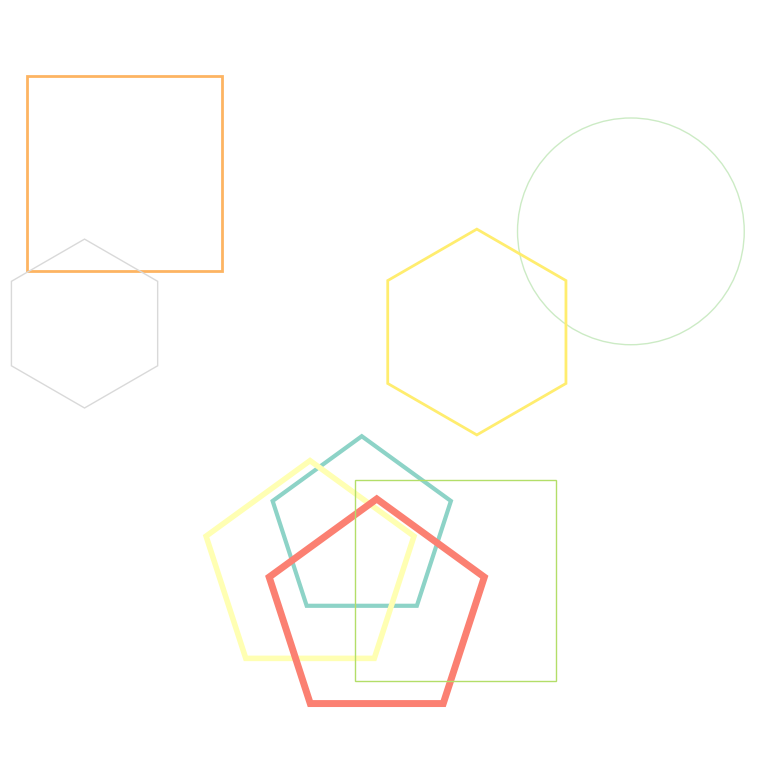[{"shape": "pentagon", "thickness": 1.5, "radius": 0.61, "center": [0.47, 0.312]}, {"shape": "pentagon", "thickness": 2, "radius": 0.71, "center": [0.403, 0.26]}, {"shape": "pentagon", "thickness": 2.5, "radius": 0.73, "center": [0.489, 0.205]}, {"shape": "square", "thickness": 1, "radius": 0.63, "center": [0.162, 0.774]}, {"shape": "square", "thickness": 0.5, "radius": 0.65, "center": [0.591, 0.246]}, {"shape": "hexagon", "thickness": 0.5, "radius": 0.55, "center": [0.11, 0.58]}, {"shape": "circle", "thickness": 0.5, "radius": 0.74, "center": [0.819, 0.7]}, {"shape": "hexagon", "thickness": 1, "radius": 0.67, "center": [0.619, 0.569]}]